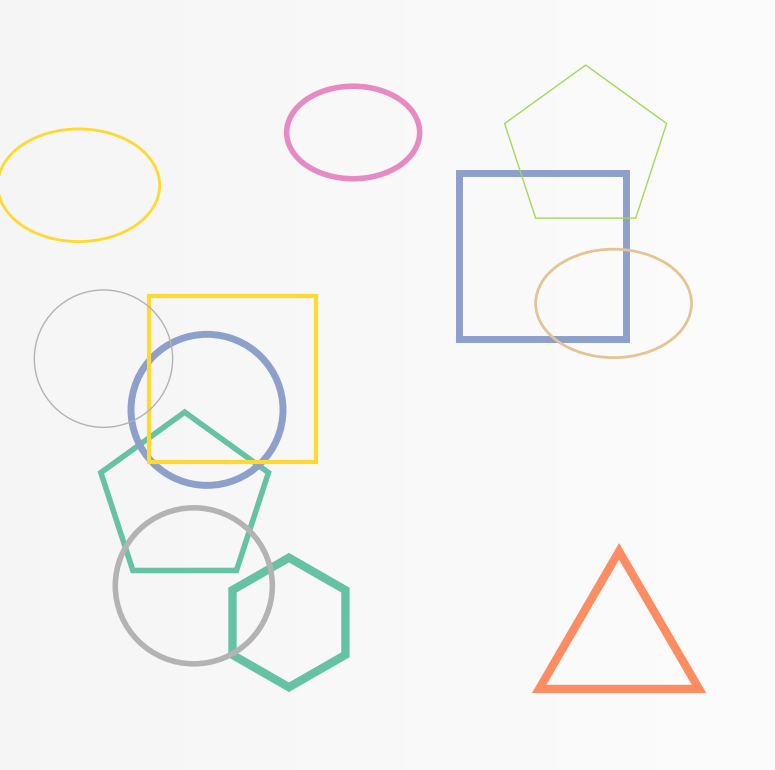[{"shape": "pentagon", "thickness": 2, "radius": 0.57, "center": [0.238, 0.351]}, {"shape": "hexagon", "thickness": 3, "radius": 0.42, "center": [0.373, 0.192]}, {"shape": "triangle", "thickness": 3, "radius": 0.6, "center": [0.799, 0.165]}, {"shape": "square", "thickness": 2.5, "radius": 0.54, "center": [0.7, 0.668]}, {"shape": "circle", "thickness": 2.5, "radius": 0.49, "center": [0.267, 0.468]}, {"shape": "oval", "thickness": 2, "radius": 0.43, "center": [0.456, 0.828]}, {"shape": "pentagon", "thickness": 0.5, "radius": 0.55, "center": [0.756, 0.806]}, {"shape": "oval", "thickness": 1, "radius": 0.52, "center": [0.102, 0.759]}, {"shape": "square", "thickness": 1.5, "radius": 0.54, "center": [0.3, 0.508]}, {"shape": "oval", "thickness": 1, "radius": 0.5, "center": [0.792, 0.606]}, {"shape": "circle", "thickness": 0.5, "radius": 0.45, "center": [0.134, 0.534]}, {"shape": "circle", "thickness": 2, "radius": 0.51, "center": [0.25, 0.239]}]